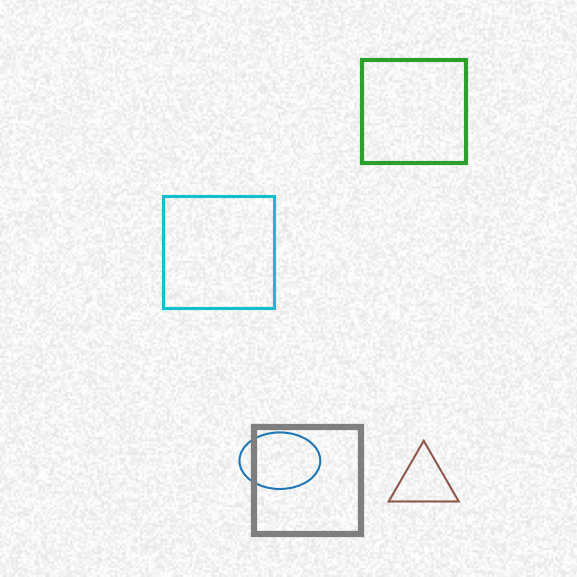[{"shape": "oval", "thickness": 1, "radius": 0.35, "center": [0.485, 0.201]}, {"shape": "square", "thickness": 2, "radius": 0.45, "center": [0.717, 0.806]}, {"shape": "triangle", "thickness": 1, "radius": 0.35, "center": [0.734, 0.166]}, {"shape": "square", "thickness": 3, "radius": 0.46, "center": [0.532, 0.167]}, {"shape": "square", "thickness": 1.5, "radius": 0.48, "center": [0.378, 0.563]}]